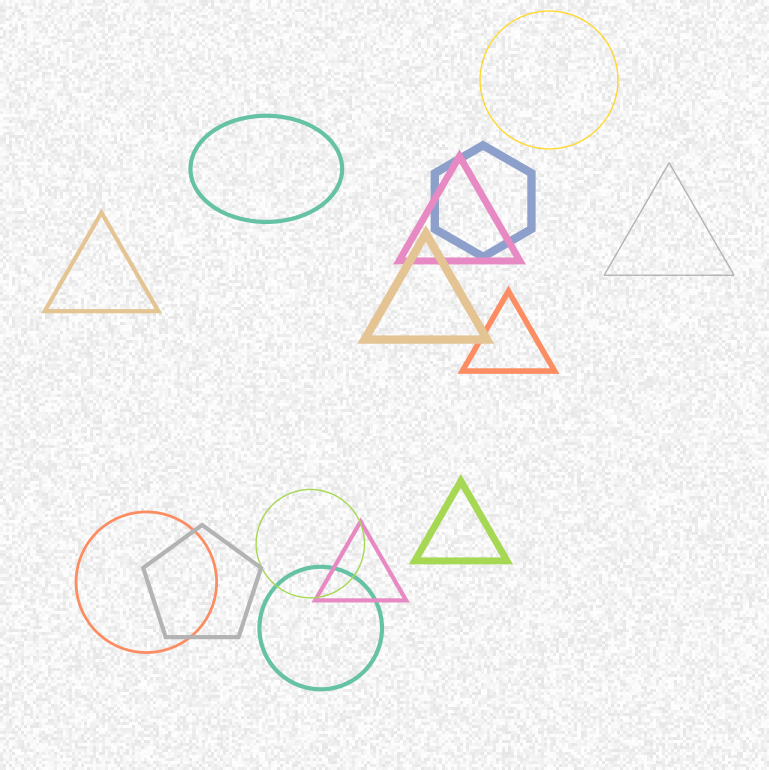[{"shape": "oval", "thickness": 1.5, "radius": 0.49, "center": [0.346, 0.781]}, {"shape": "circle", "thickness": 1.5, "radius": 0.4, "center": [0.417, 0.184]}, {"shape": "circle", "thickness": 1, "radius": 0.46, "center": [0.19, 0.244]}, {"shape": "triangle", "thickness": 2, "radius": 0.35, "center": [0.66, 0.553]}, {"shape": "hexagon", "thickness": 3, "radius": 0.36, "center": [0.627, 0.739]}, {"shape": "triangle", "thickness": 1.5, "radius": 0.34, "center": [0.468, 0.254]}, {"shape": "triangle", "thickness": 2.5, "radius": 0.45, "center": [0.597, 0.706]}, {"shape": "triangle", "thickness": 2.5, "radius": 0.35, "center": [0.599, 0.306]}, {"shape": "circle", "thickness": 0.5, "radius": 0.35, "center": [0.403, 0.294]}, {"shape": "circle", "thickness": 0.5, "radius": 0.45, "center": [0.713, 0.896]}, {"shape": "triangle", "thickness": 3, "radius": 0.46, "center": [0.553, 0.605]}, {"shape": "triangle", "thickness": 1.5, "radius": 0.43, "center": [0.132, 0.639]}, {"shape": "triangle", "thickness": 0.5, "radius": 0.49, "center": [0.869, 0.691]}, {"shape": "pentagon", "thickness": 1.5, "radius": 0.4, "center": [0.263, 0.238]}]